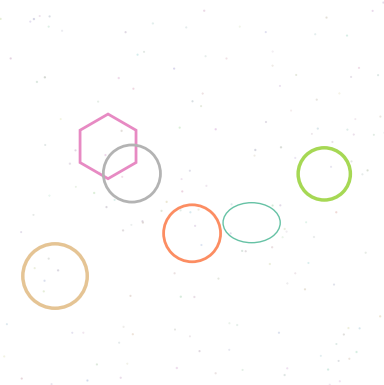[{"shape": "oval", "thickness": 1, "radius": 0.37, "center": [0.654, 0.422]}, {"shape": "circle", "thickness": 2, "radius": 0.37, "center": [0.499, 0.394]}, {"shape": "hexagon", "thickness": 2, "radius": 0.42, "center": [0.281, 0.62]}, {"shape": "circle", "thickness": 2.5, "radius": 0.34, "center": [0.842, 0.548]}, {"shape": "circle", "thickness": 2.5, "radius": 0.42, "center": [0.143, 0.283]}, {"shape": "circle", "thickness": 2, "radius": 0.37, "center": [0.343, 0.549]}]